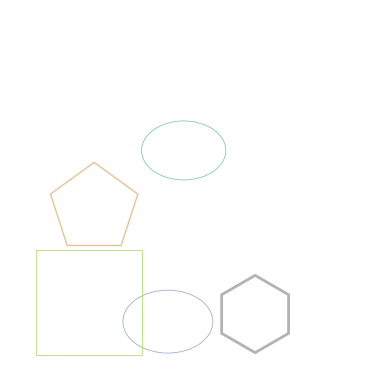[{"shape": "oval", "thickness": 0.5, "radius": 0.55, "center": [0.477, 0.609]}, {"shape": "oval", "thickness": 0.5, "radius": 0.58, "center": [0.436, 0.165]}, {"shape": "square", "thickness": 0.5, "radius": 0.68, "center": [0.231, 0.214]}, {"shape": "pentagon", "thickness": 1, "radius": 0.6, "center": [0.245, 0.459]}, {"shape": "hexagon", "thickness": 2, "radius": 0.5, "center": [0.663, 0.184]}]